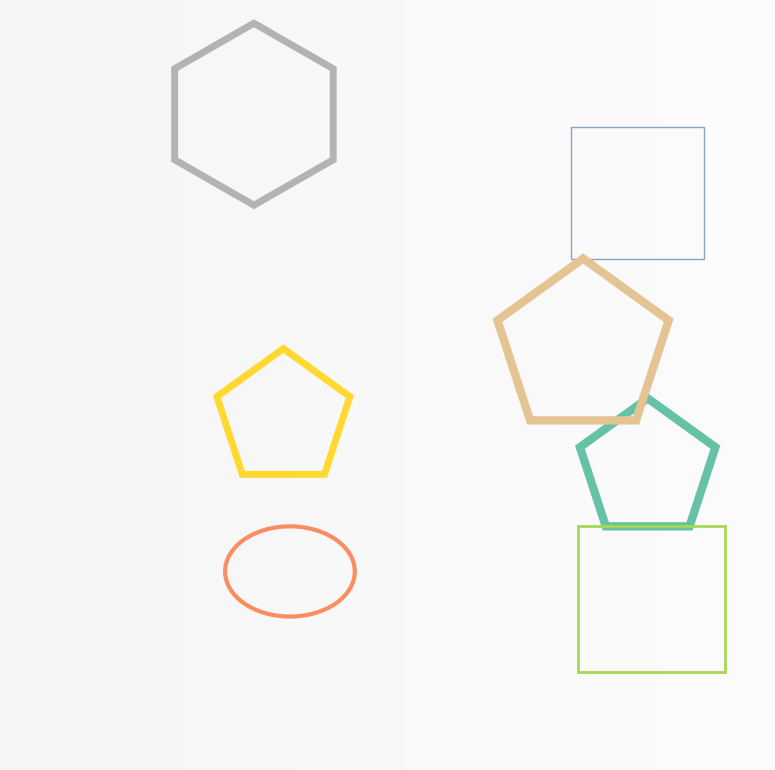[{"shape": "pentagon", "thickness": 3, "radius": 0.46, "center": [0.836, 0.391]}, {"shape": "oval", "thickness": 1.5, "radius": 0.42, "center": [0.374, 0.258]}, {"shape": "square", "thickness": 0.5, "radius": 0.43, "center": [0.822, 0.749]}, {"shape": "square", "thickness": 1, "radius": 0.47, "center": [0.84, 0.222]}, {"shape": "pentagon", "thickness": 2.5, "radius": 0.45, "center": [0.366, 0.457]}, {"shape": "pentagon", "thickness": 3, "radius": 0.58, "center": [0.752, 0.548]}, {"shape": "hexagon", "thickness": 2.5, "radius": 0.59, "center": [0.328, 0.852]}]